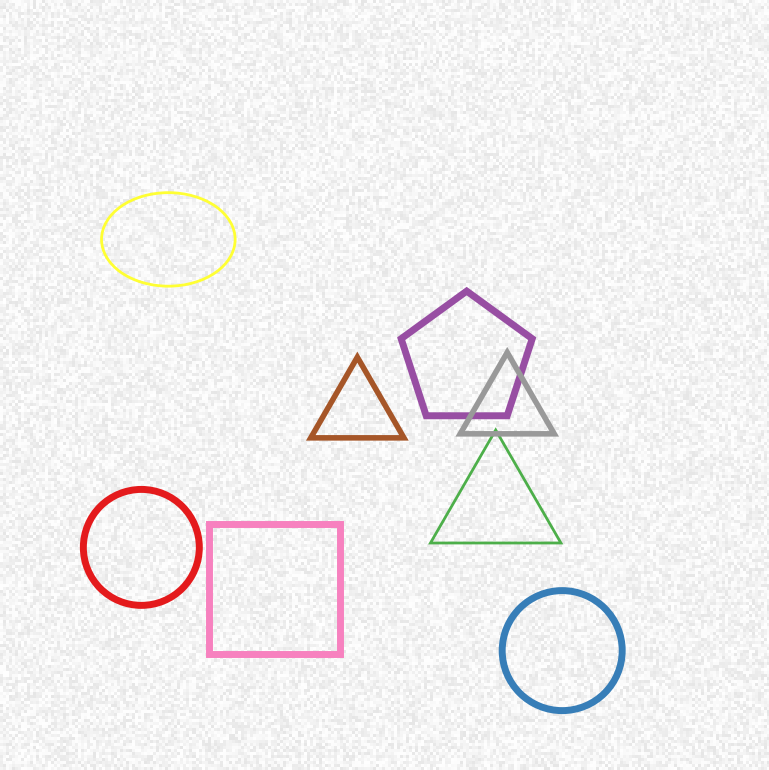[{"shape": "circle", "thickness": 2.5, "radius": 0.38, "center": [0.184, 0.289]}, {"shape": "circle", "thickness": 2.5, "radius": 0.39, "center": [0.73, 0.155]}, {"shape": "triangle", "thickness": 1, "radius": 0.49, "center": [0.644, 0.344]}, {"shape": "pentagon", "thickness": 2.5, "radius": 0.45, "center": [0.606, 0.532]}, {"shape": "oval", "thickness": 1, "radius": 0.43, "center": [0.219, 0.689]}, {"shape": "triangle", "thickness": 2, "radius": 0.35, "center": [0.464, 0.466]}, {"shape": "square", "thickness": 2.5, "radius": 0.42, "center": [0.357, 0.235]}, {"shape": "triangle", "thickness": 2, "radius": 0.35, "center": [0.659, 0.472]}]